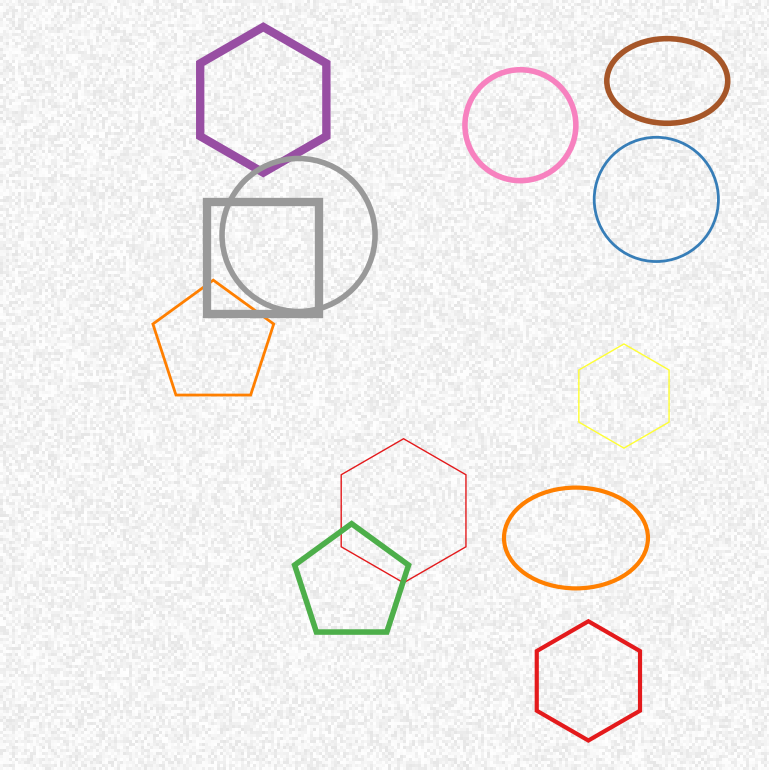[{"shape": "hexagon", "thickness": 1.5, "radius": 0.39, "center": [0.764, 0.116]}, {"shape": "hexagon", "thickness": 0.5, "radius": 0.47, "center": [0.524, 0.337]}, {"shape": "circle", "thickness": 1, "radius": 0.4, "center": [0.852, 0.741]}, {"shape": "pentagon", "thickness": 2, "radius": 0.39, "center": [0.457, 0.242]}, {"shape": "hexagon", "thickness": 3, "radius": 0.47, "center": [0.342, 0.87]}, {"shape": "pentagon", "thickness": 1, "radius": 0.41, "center": [0.277, 0.554]}, {"shape": "oval", "thickness": 1.5, "radius": 0.47, "center": [0.748, 0.301]}, {"shape": "hexagon", "thickness": 0.5, "radius": 0.34, "center": [0.81, 0.486]}, {"shape": "oval", "thickness": 2, "radius": 0.39, "center": [0.867, 0.895]}, {"shape": "circle", "thickness": 2, "radius": 0.36, "center": [0.676, 0.837]}, {"shape": "square", "thickness": 3, "radius": 0.36, "center": [0.342, 0.665]}, {"shape": "circle", "thickness": 2, "radius": 0.5, "center": [0.388, 0.695]}]